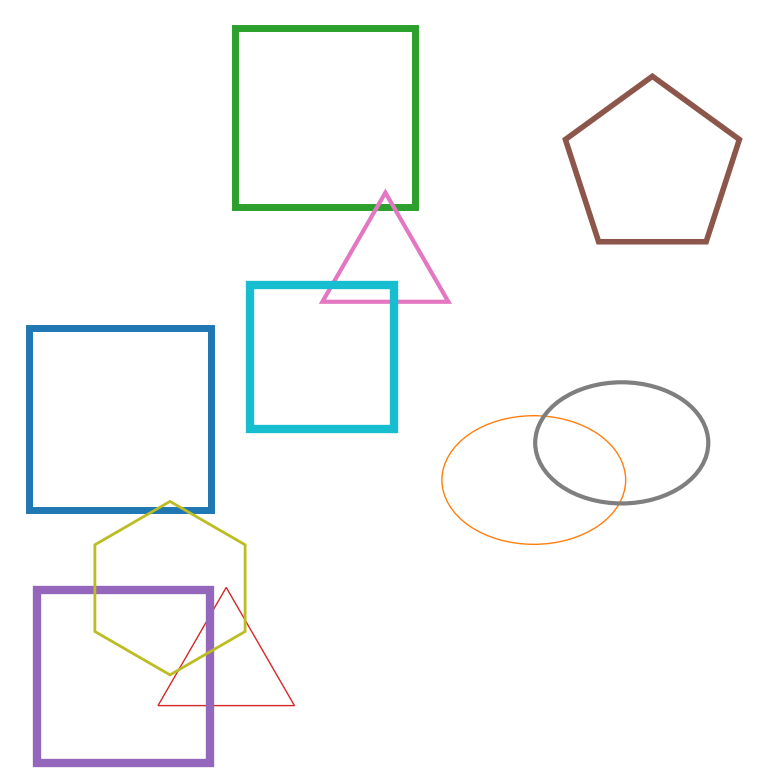[{"shape": "square", "thickness": 2.5, "radius": 0.59, "center": [0.156, 0.456]}, {"shape": "oval", "thickness": 0.5, "radius": 0.6, "center": [0.693, 0.377]}, {"shape": "square", "thickness": 2.5, "radius": 0.58, "center": [0.422, 0.847]}, {"shape": "triangle", "thickness": 0.5, "radius": 0.51, "center": [0.294, 0.135]}, {"shape": "square", "thickness": 3, "radius": 0.56, "center": [0.161, 0.122]}, {"shape": "pentagon", "thickness": 2, "radius": 0.59, "center": [0.847, 0.782]}, {"shape": "triangle", "thickness": 1.5, "radius": 0.47, "center": [0.501, 0.655]}, {"shape": "oval", "thickness": 1.5, "radius": 0.56, "center": [0.807, 0.425]}, {"shape": "hexagon", "thickness": 1, "radius": 0.56, "center": [0.221, 0.236]}, {"shape": "square", "thickness": 3, "radius": 0.47, "center": [0.418, 0.537]}]